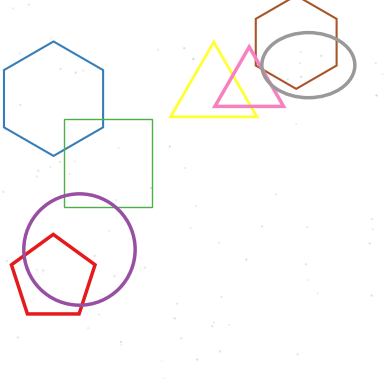[{"shape": "pentagon", "thickness": 2.5, "radius": 0.57, "center": [0.138, 0.277]}, {"shape": "hexagon", "thickness": 1.5, "radius": 0.74, "center": [0.139, 0.744]}, {"shape": "square", "thickness": 1, "radius": 0.57, "center": [0.282, 0.575]}, {"shape": "circle", "thickness": 2.5, "radius": 0.72, "center": [0.206, 0.352]}, {"shape": "triangle", "thickness": 2, "radius": 0.65, "center": [0.555, 0.761]}, {"shape": "hexagon", "thickness": 1.5, "radius": 0.61, "center": [0.769, 0.89]}, {"shape": "triangle", "thickness": 2.5, "radius": 0.52, "center": [0.647, 0.775]}, {"shape": "oval", "thickness": 2.5, "radius": 0.6, "center": [0.801, 0.831]}]